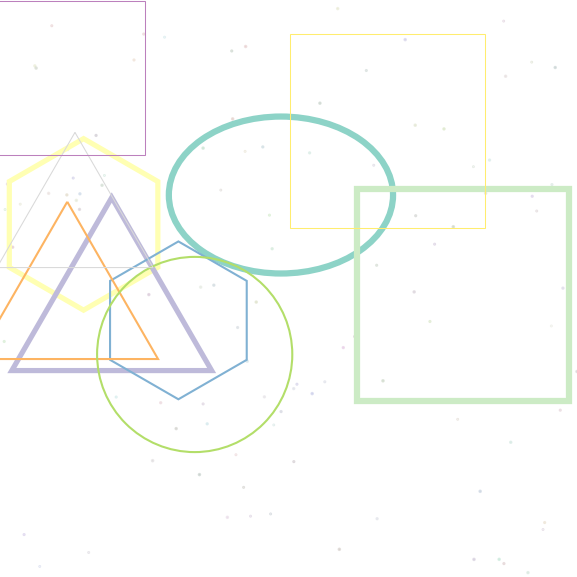[{"shape": "oval", "thickness": 3, "radius": 0.97, "center": [0.486, 0.661]}, {"shape": "hexagon", "thickness": 2.5, "radius": 0.74, "center": [0.145, 0.611]}, {"shape": "triangle", "thickness": 2.5, "radius": 1.0, "center": [0.193, 0.457]}, {"shape": "hexagon", "thickness": 1, "radius": 0.68, "center": [0.309, 0.444]}, {"shape": "triangle", "thickness": 1, "radius": 0.91, "center": [0.116, 0.468]}, {"shape": "circle", "thickness": 1, "radius": 0.85, "center": [0.337, 0.385]}, {"shape": "triangle", "thickness": 0.5, "radius": 0.78, "center": [0.13, 0.614]}, {"shape": "square", "thickness": 0.5, "radius": 0.67, "center": [0.117, 0.864]}, {"shape": "square", "thickness": 3, "radius": 0.92, "center": [0.801, 0.488]}, {"shape": "square", "thickness": 0.5, "radius": 0.84, "center": [0.671, 0.772]}]